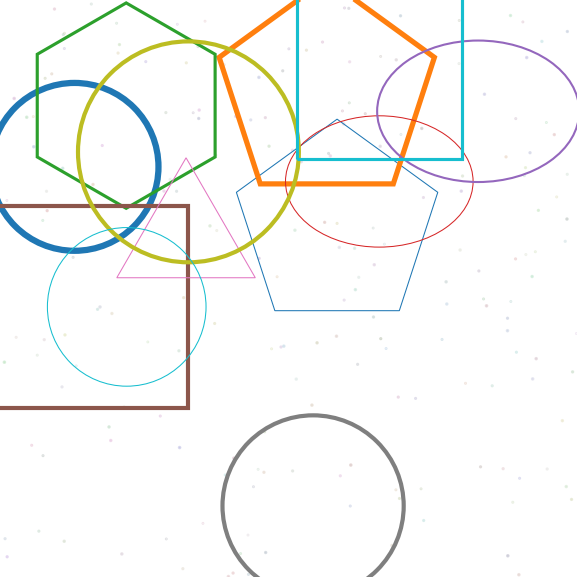[{"shape": "circle", "thickness": 3, "radius": 0.73, "center": [0.129, 0.71]}, {"shape": "pentagon", "thickness": 0.5, "radius": 0.92, "center": [0.584, 0.609]}, {"shape": "pentagon", "thickness": 2.5, "radius": 0.98, "center": [0.566, 0.839]}, {"shape": "hexagon", "thickness": 1.5, "radius": 0.89, "center": [0.218, 0.816]}, {"shape": "oval", "thickness": 0.5, "radius": 0.81, "center": [0.657, 0.685]}, {"shape": "oval", "thickness": 1, "radius": 0.87, "center": [0.828, 0.806]}, {"shape": "square", "thickness": 2, "radius": 0.87, "center": [0.15, 0.467]}, {"shape": "triangle", "thickness": 0.5, "radius": 0.69, "center": [0.322, 0.587]}, {"shape": "circle", "thickness": 2, "radius": 0.78, "center": [0.542, 0.123]}, {"shape": "circle", "thickness": 2, "radius": 0.96, "center": [0.326, 0.736]}, {"shape": "square", "thickness": 1.5, "radius": 0.72, "center": [0.657, 0.867]}, {"shape": "circle", "thickness": 0.5, "radius": 0.69, "center": [0.219, 0.468]}]